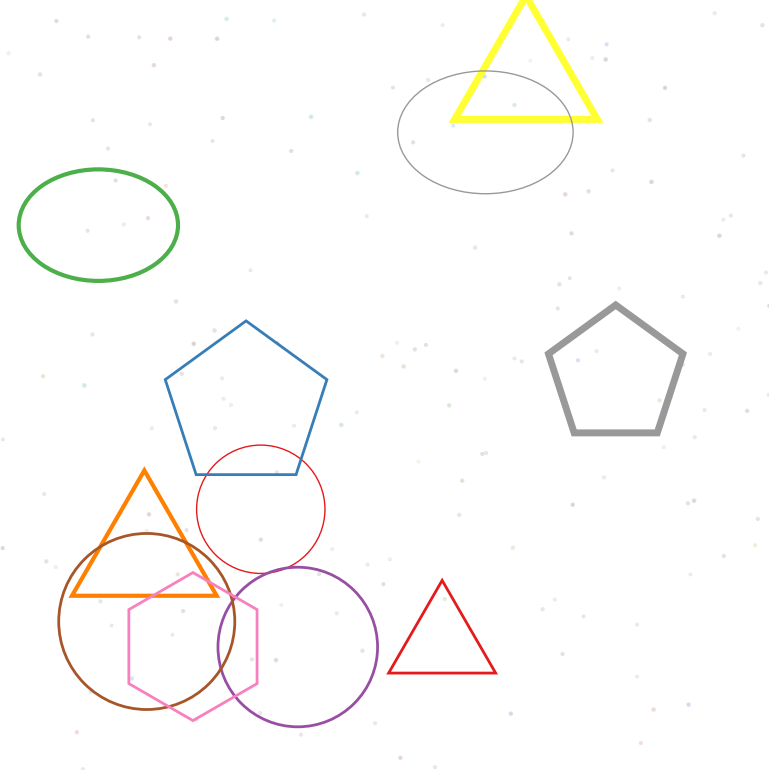[{"shape": "triangle", "thickness": 1, "radius": 0.4, "center": [0.574, 0.166]}, {"shape": "circle", "thickness": 0.5, "radius": 0.42, "center": [0.339, 0.339]}, {"shape": "pentagon", "thickness": 1, "radius": 0.55, "center": [0.32, 0.473]}, {"shape": "oval", "thickness": 1.5, "radius": 0.52, "center": [0.128, 0.708]}, {"shape": "circle", "thickness": 1, "radius": 0.52, "center": [0.387, 0.16]}, {"shape": "triangle", "thickness": 1.5, "radius": 0.54, "center": [0.187, 0.281]}, {"shape": "triangle", "thickness": 2.5, "radius": 0.54, "center": [0.683, 0.898]}, {"shape": "circle", "thickness": 1, "radius": 0.57, "center": [0.191, 0.193]}, {"shape": "hexagon", "thickness": 1, "radius": 0.48, "center": [0.251, 0.16]}, {"shape": "pentagon", "thickness": 2.5, "radius": 0.46, "center": [0.8, 0.512]}, {"shape": "oval", "thickness": 0.5, "radius": 0.57, "center": [0.63, 0.828]}]